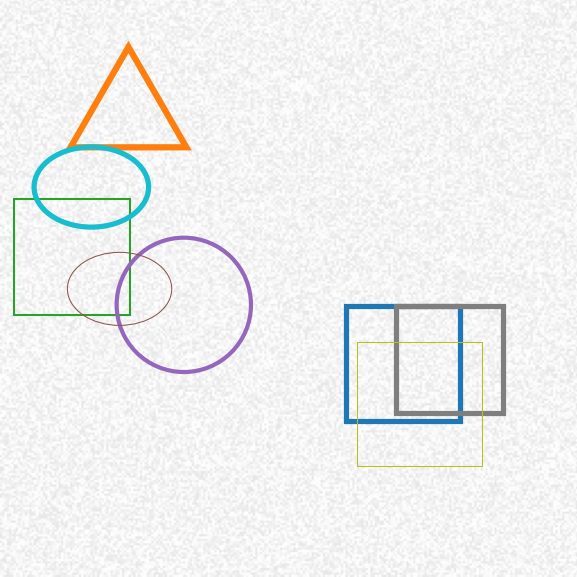[{"shape": "square", "thickness": 2.5, "radius": 0.5, "center": [0.698, 0.369]}, {"shape": "triangle", "thickness": 3, "radius": 0.58, "center": [0.222, 0.802]}, {"shape": "square", "thickness": 1, "radius": 0.5, "center": [0.124, 0.554]}, {"shape": "circle", "thickness": 2, "radius": 0.58, "center": [0.318, 0.471]}, {"shape": "oval", "thickness": 0.5, "radius": 0.45, "center": [0.207, 0.499]}, {"shape": "square", "thickness": 2.5, "radius": 0.47, "center": [0.778, 0.377]}, {"shape": "square", "thickness": 0.5, "radius": 0.54, "center": [0.727, 0.3]}, {"shape": "oval", "thickness": 2.5, "radius": 0.5, "center": [0.158, 0.675]}]